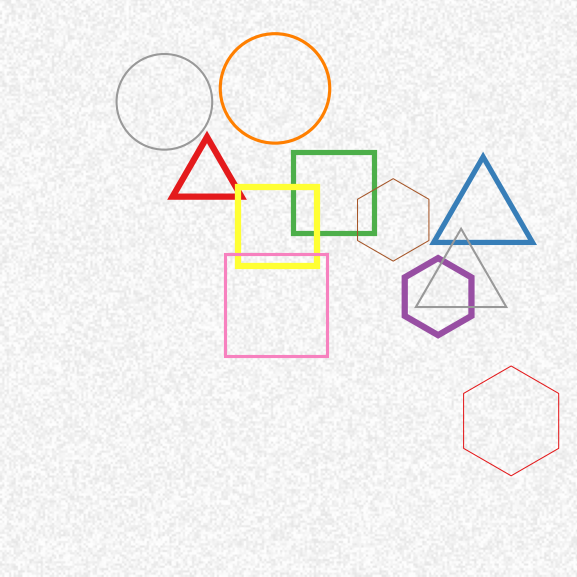[{"shape": "triangle", "thickness": 3, "radius": 0.34, "center": [0.358, 0.693]}, {"shape": "hexagon", "thickness": 0.5, "radius": 0.48, "center": [0.885, 0.27]}, {"shape": "triangle", "thickness": 2.5, "radius": 0.49, "center": [0.837, 0.629]}, {"shape": "square", "thickness": 2.5, "radius": 0.35, "center": [0.578, 0.666]}, {"shape": "hexagon", "thickness": 3, "radius": 0.33, "center": [0.759, 0.485]}, {"shape": "circle", "thickness": 1.5, "radius": 0.47, "center": [0.476, 0.846]}, {"shape": "square", "thickness": 3, "radius": 0.34, "center": [0.481, 0.607]}, {"shape": "hexagon", "thickness": 0.5, "radius": 0.36, "center": [0.681, 0.618]}, {"shape": "square", "thickness": 1.5, "radius": 0.44, "center": [0.479, 0.471]}, {"shape": "circle", "thickness": 1, "radius": 0.41, "center": [0.285, 0.823]}, {"shape": "triangle", "thickness": 1, "radius": 0.45, "center": [0.798, 0.513]}]